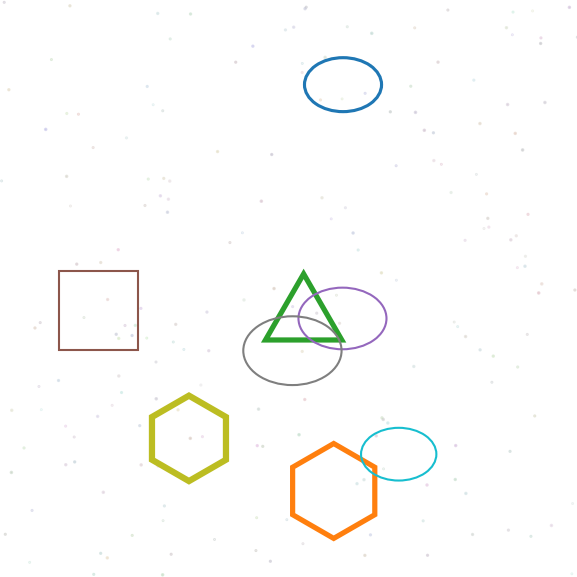[{"shape": "oval", "thickness": 1.5, "radius": 0.33, "center": [0.594, 0.853]}, {"shape": "hexagon", "thickness": 2.5, "radius": 0.41, "center": [0.578, 0.149]}, {"shape": "triangle", "thickness": 2.5, "radius": 0.38, "center": [0.526, 0.449]}, {"shape": "oval", "thickness": 1, "radius": 0.38, "center": [0.593, 0.448]}, {"shape": "square", "thickness": 1, "radius": 0.34, "center": [0.17, 0.462]}, {"shape": "oval", "thickness": 1, "radius": 0.43, "center": [0.506, 0.392]}, {"shape": "hexagon", "thickness": 3, "radius": 0.37, "center": [0.327, 0.24]}, {"shape": "oval", "thickness": 1, "radius": 0.33, "center": [0.69, 0.213]}]